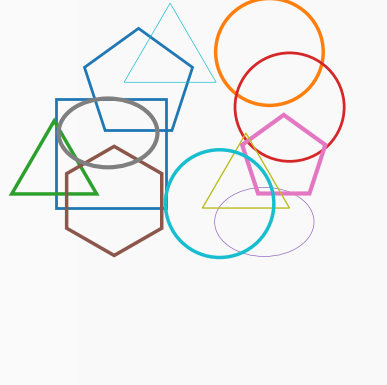[{"shape": "pentagon", "thickness": 2, "radius": 0.73, "center": [0.357, 0.78]}, {"shape": "square", "thickness": 2, "radius": 0.71, "center": [0.287, 0.601]}, {"shape": "circle", "thickness": 2.5, "radius": 0.69, "center": [0.695, 0.865]}, {"shape": "triangle", "thickness": 2.5, "radius": 0.63, "center": [0.14, 0.559]}, {"shape": "circle", "thickness": 2, "radius": 0.7, "center": [0.747, 0.722]}, {"shape": "oval", "thickness": 0.5, "radius": 0.64, "center": [0.682, 0.424]}, {"shape": "hexagon", "thickness": 2.5, "radius": 0.71, "center": [0.295, 0.478]}, {"shape": "pentagon", "thickness": 3, "radius": 0.56, "center": [0.732, 0.589]}, {"shape": "oval", "thickness": 3, "radius": 0.64, "center": [0.279, 0.655]}, {"shape": "triangle", "thickness": 1, "radius": 0.65, "center": [0.635, 0.524]}, {"shape": "circle", "thickness": 2.5, "radius": 0.7, "center": [0.567, 0.471]}, {"shape": "triangle", "thickness": 0.5, "radius": 0.69, "center": [0.439, 0.855]}]